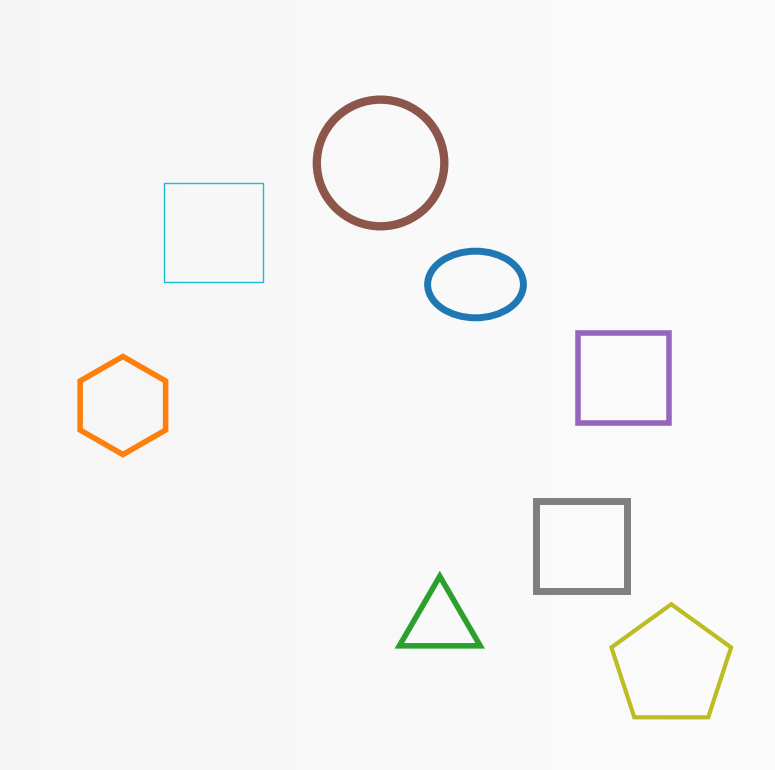[{"shape": "oval", "thickness": 2.5, "radius": 0.31, "center": [0.614, 0.631]}, {"shape": "hexagon", "thickness": 2, "radius": 0.32, "center": [0.159, 0.473]}, {"shape": "triangle", "thickness": 2, "radius": 0.3, "center": [0.567, 0.191]}, {"shape": "square", "thickness": 2, "radius": 0.29, "center": [0.805, 0.51]}, {"shape": "circle", "thickness": 3, "radius": 0.41, "center": [0.491, 0.788]}, {"shape": "square", "thickness": 2.5, "radius": 0.29, "center": [0.75, 0.291]}, {"shape": "pentagon", "thickness": 1.5, "radius": 0.41, "center": [0.866, 0.134]}, {"shape": "square", "thickness": 0.5, "radius": 0.32, "center": [0.276, 0.698]}]